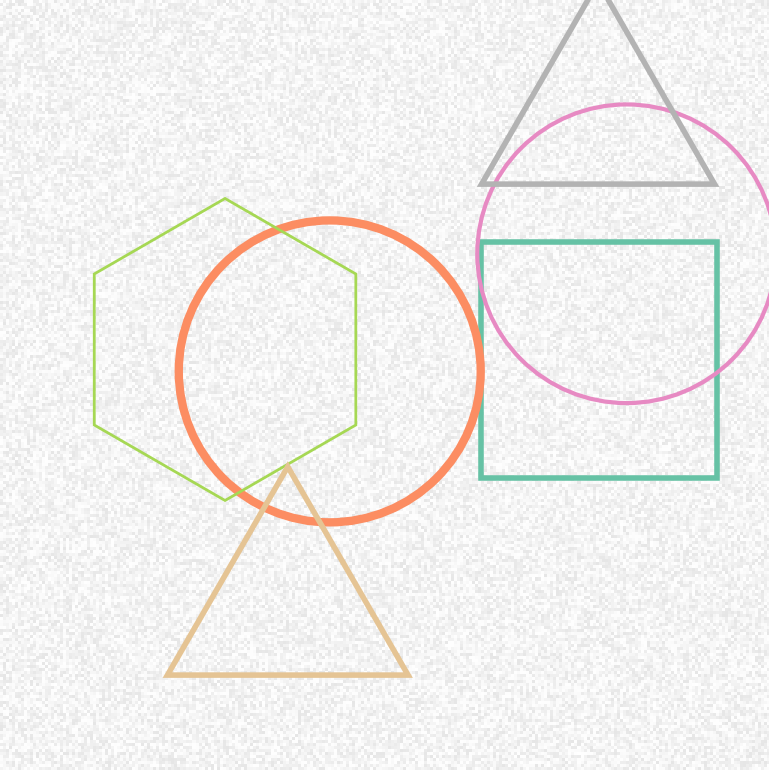[{"shape": "square", "thickness": 2, "radius": 0.77, "center": [0.778, 0.533]}, {"shape": "circle", "thickness": 3, "radius": 0.98, "center": [0.428, 0.518]}, {"shape": "circle", "thickness": 1.5, "radius": 0.97, "center": [0.814, 0.67]}, {"shape": "hexagon", "thickness": 1, "radius": 0.98, "center": [0.292, 0.546]}, {"shape": "triangle", "thickness": 2, "radius": 0.9, "center": [0.374, 0.213]}, {"shape": "triangle", "thickness": 2, "radius": 0.87, "center": [0.777, 0.848]}]